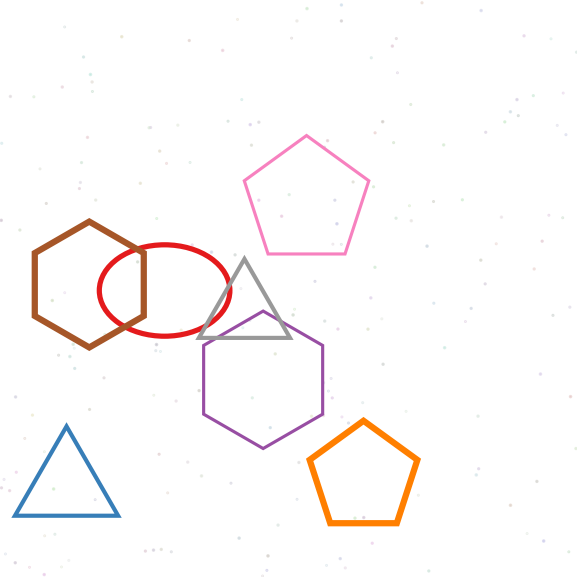[{"shape": "oval", "thickness": 2.5, "radius": 0.57, "center": [0.285, 0.496]}, {"shape": "triangle", "thickness": 2, "radius": 0.52, "center": [0.115, 0.158]}, {"shape": "hexagon", "thickness": 1.5, "radius": 0.59, "center": [0.456, 0.341]}, {"shape": "pentagon", "thickness": 3, "radius": 0.49, "center": [0.629, 0.172]}, {"shape": "hexagon", "thickness": 3, "radius": 0.54, "center": [0.155, 0.506]}, {"shape": "pentagon", "thickness": 1.5, "radius": 0.57, "center": [0.531, 0.651]}, {"shape": "triangle", "thickness": 2, "radius": 0.46, "center": [0.423, 0.46]}]